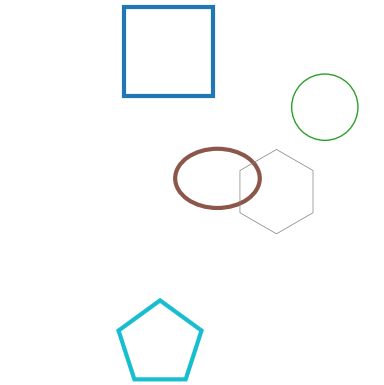[{"shape": "square", "thickness": 3, "radius": 0.58, "center": [0.438, 0.866]}, {"shape": "circle", "thickness": 1, "radius": 0.43, "center": [0.844, 0.722]}, {"shape": "oval", "thickness": 3, "radius": 0.55, "center": [0.565, 0.537]}, {"shape": "hexagon", "thickness": 0.5, "radius": 0.55, "center": [0.718, 0.502]}, {"shape": "pentagon", "thickness": 3, "radius": 0.57, "center": [0.416, 0.106]}]